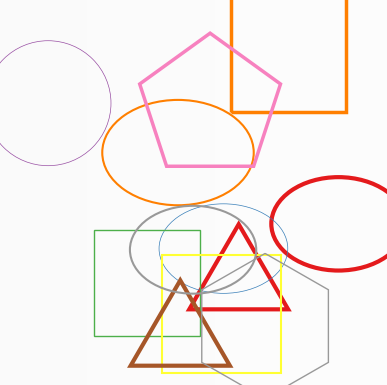[{"shape": "triangle", "thickness": 3, "radius": 0.74, "center": [0.616, 0.27]}, {"shape": "oval", "thickness": 3, "radius": 0.87, "center": [0.873, 0.419]}, {"shape": "oval", "thickness": 0.5, "radius": 0.83, "center": [0.577, 0.354]}, {"shape": "square", "thickness": 1, "radius": 0.68, "center": [0.38, 0.264]}, {"shape": "circle", "thickness": 0.5, "radius": 0.81, "center": [0.124, 0.732]}, {"shape": "oval", "thickness": 1.5, "radius": 0.98, "center": [0.459, 0.604]}, {"shape": "square", "thickness": 2.5, "radius": 0.74, "center": [0.744, 0.858]}, {"shape": "square", "thickness": 1.5, "radius": 0.77, "center": [0.572, 0.185]}, {"shape": "triangle", "thickness": 3, "radius": 0.74, "center": [0.465, 0.124]}, {"shape": "pentagon", "thickness": 2.5, "radius": 0.96, "center": [0.542, 0.723]}, {"shape": "hexagon", "thickness": 1, "radius": 0.94, "center": [0.684, 0.153]}, {"shape": "oval", "thickness": 1.5, "radius": 0.81, "center": [0.498, 0.351]}]